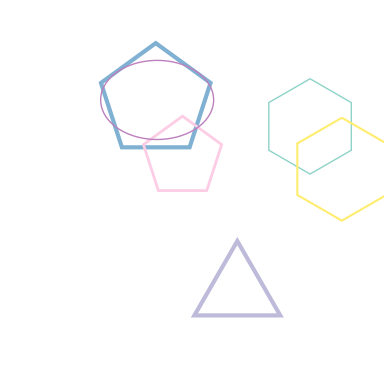[{"shape": "hexagon", "thickness": 1, "radius": 0.62, "center": [0.805, 0.672]}, {"shape": "triangle", "thickness": 3, "radius": 0.64, "center": [0.616, 0.245]}, {"shape": "pentagon", "thickness": 3, "radius": 0.75, "center": [0.405, 0.738]}, {"shape": "pentagon", "thickness": 2, "radius": 0.53, "center": [0.474, 0.591]}, {"shape": "oval", "thickness": 1, "radius": 0.73, "center": [0.408, 0.74]}, {"shape": "hexagon", "thickness": 1.5, "radius": 0.67, "center": [0.888, 0.56]}]